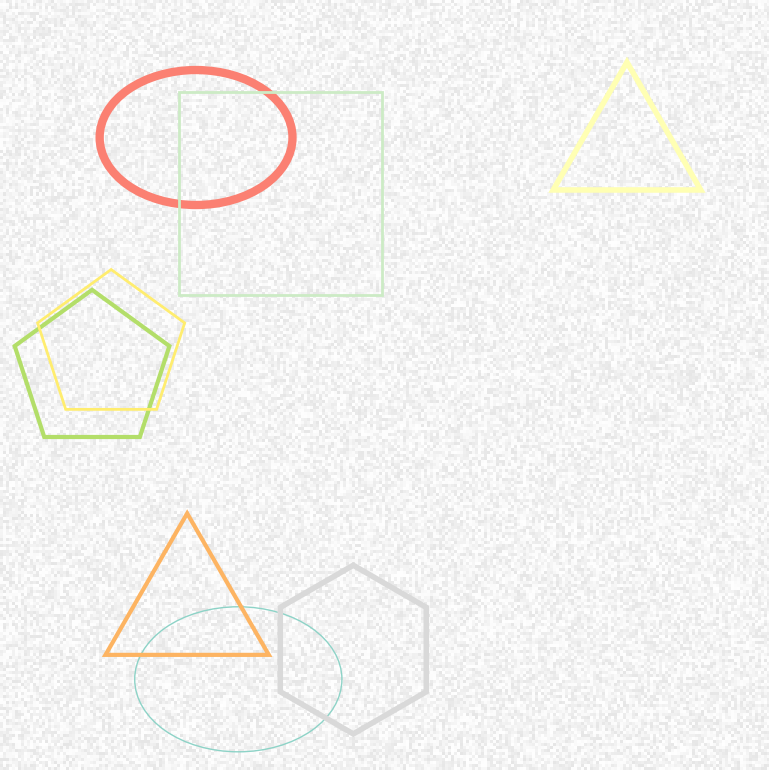[{"shape": "oval", "thickness": 0.5, "radius": 0.67, "center": [0.309, 0.118]}, {"shape": "triangle", "thickness": 2, "radius": 0.55, "center": [0.814, 0.809]}, {"shape": "oval", "thickness": 3, "radius": 0.63, "center": [0.255, 0.821]}, {"shape": "triangle", "thickness": 1.5, "radius": 0.61, "center": [0.243, 0.211]}, {"shape": "pentagon", "thickness": 1.5, "radius": 0.53, "center": [0.12, 0.518]}, {"shape": "hexagon", "thickness": 2, "radius": 0.55, "center": [0.459, 0.156]}, {"shape": "square", "thickness": 1, "radius": 0.66, "center": [0.364, 0.749]}, {"shape": "pentagon", "thickness": 1, "radius": 0.5, "center": [0.144, 0.55]}]